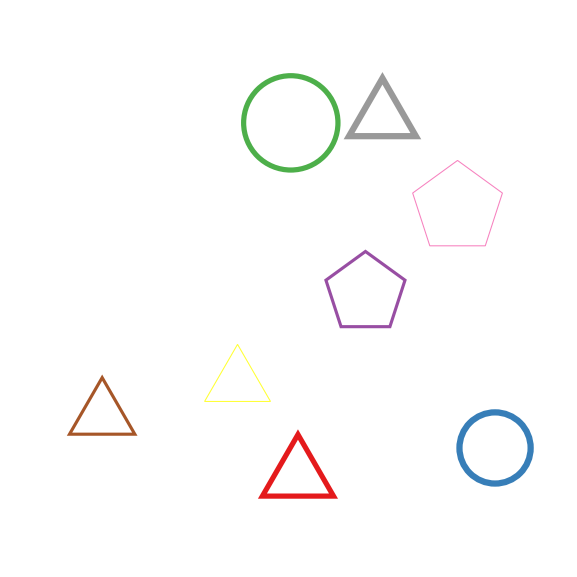[{"shape": "triangle", "thickness": 2.5, "radius": 0.36, "center": [0.516, 0.176]}, {"shape": "circle", "thickness": 3, "radius": 0.31, "center": [0.857, 0.223]}, {"shape": "circle", "thickness": 2.5, "radius": 0.41, "center": [0.504, 0.786]}, {"shape": "pentagon", "thickness": 1.5, "radius": 0.36, "center": [0.633, 0.492]}, {"shape": "triangle", "thickness": 0.5, "radius": 0.33, "center": [0.411, 0.337]}, {"shape": "triangle", "thickness": 1.5, "radius": 0.33, "center": [0.177, 0.28]}, {"shape": "pentagon", "thickness": 0.5, "radius": 0.41, "center": [0.792, 0.64]}, {"shape": "triangle", "thickness": 3, "radius": 0.33, "center": [0.662, 0.797]}]